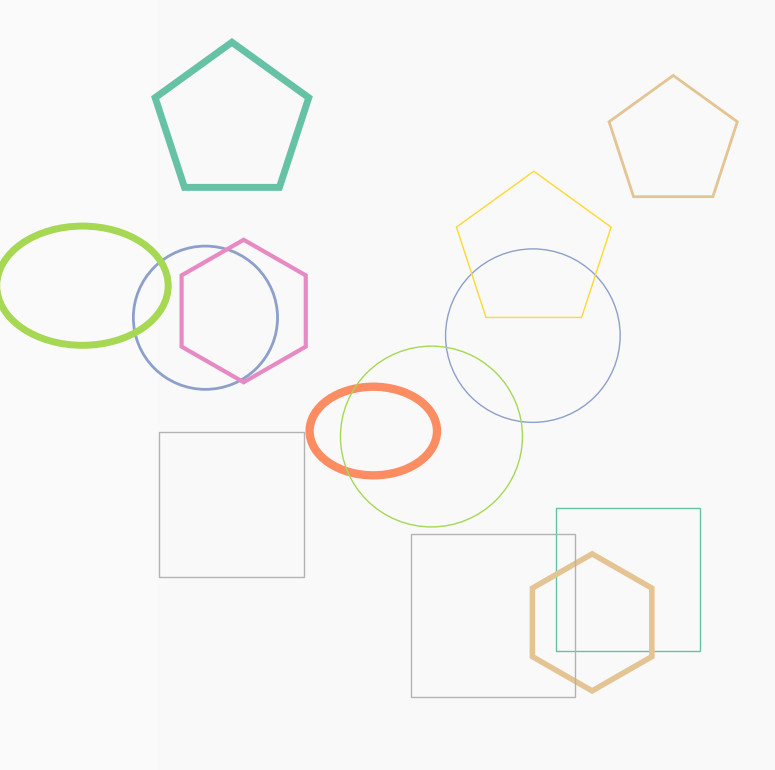[{"shape": "square", "thickness": 0.5, "radius": 0.46, "center": [0.81, 0.247]}, {"shape": "pentagon", "thickness": 2.5, "radius": 0.52, "center": [0.299, 0.841]}, {"shape": "oval", "thickness": 3, "radius": 0.41, "center": [0.482, 0.44]}, {"shape": "circle", "thickness": 1, "radius": 0.47, "center": [0.265, 0.587]}, {"shape": "circle", "thickness": 0.5, "radius": 0.56, "center": [0.688, 0.564]}, {"shape": "hexagon", "thickness": 1.5, "radius": 0.46, "center": [0.314, 0.596]}, {"shape": "oval", "thickness": 2.5, "radius": 0.55, "center": [0.106, 0.629]}, {"shape": "circle", "thickness": 0.5, "radius": 0.59, "center": [0.557, 0.433]}, {"shape": "pentagon", "thickness": 0.5, "radius": 0.52, "center": [0.689, 0.673]}, {"shape": "pentagon", "thickness": 1, "radius": 0.44, "center": [0.869, 0.815]}, {"shape": "hexagon", "thickness": 2, "radius": 0.44, "center": [0.764, 0.192]}, {"shape": "square", "thickness": 0.5, "radius": 0.53, "center": [0.636, 0.2]}, {"shape": "square", "thickness": 0.5, "radius": 0.47, "center": [0.299, 0.345]}]